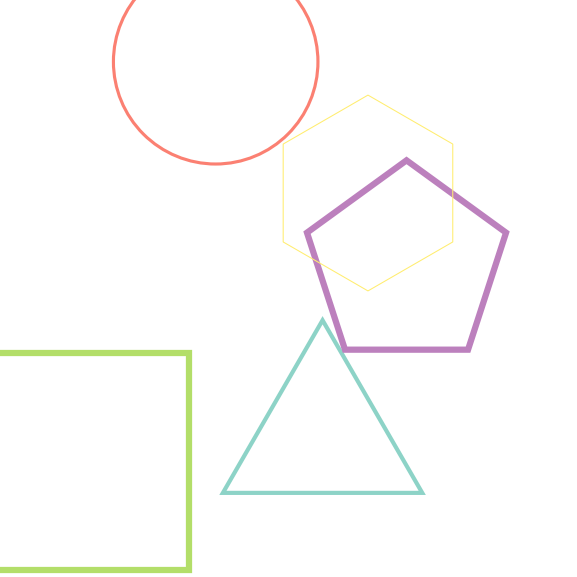[{"shape": "triangle", "thickness": 2, "radius": 1.0, "center": [0.559, 0.245]}, {"shape": "circle", "thickness": 1.5, "radius": 0.89, "center": [0.373, 0.892]}, {"shape": "square", "thickness": 3, "radius": 0.94, "center": [0.14, 0.2]}, {"shape": "pentagon", "thickness": 3, "radius": 0.91, "center": [0.704, 0.54]}, {"shape": "hexagon", "thickness": 0.5, "radius": 0.85, "center": [0.637, 0.665]}]